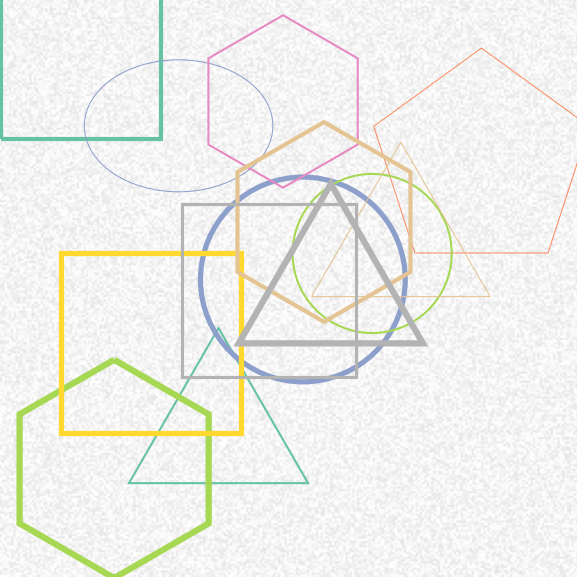[{"shape": "square", "thickness": 2, "radius": 0.69, "center": [0.14, 0.897]}, {"shape": "triangle", "thickness": 1, "radius": 0.9, "center": [0.378, 0.252]}, {"shape": "pentagon", "thickness": 0.5, "radius": 0.98, "center": [0.834, 0.72]}, {"shape": "circle", "thickness": 2.5, "radius": 0.89, "center": [0.524, 0.515]}, {"shape": "oval", "thickness": 0.5, "radius": 0.82, "center": [0.309, 0.781]}, {"shape": "hexagon", "thickness": 1, "radius": 0.75, "center": [0.49, 0.823]}, {"shape": "circle", "thickness": 1, "radius": 0.69, "center": [0.644, 0.56]}, {"shape": "hexagon", "thickness": 3, "radius": 0.95, "center": [0.198, 0.187]}, {"shape": "square", "thickness": 2.5, "radius": 0.78, "center": [0.261, 0.405]}, {"shape": "triangle", "thickness": 0.5, "radius": 0.89, "center": [0.694, 0.575]}, {"shape": "hexagon", "thickness": 2, "radius": 0.86, "center": [0.561, 0.615]}, {"shape": "square", "thickness": 1.5, "radius": 0.75, "center": [0.466, 0.496]}, {"shape": "triangle", "thickness": 3, "radius": 0.92, "center": [0.573, 0.497]}]